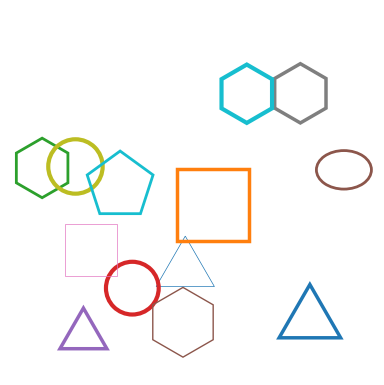[{"shape": "triangle", "thickness": 2.5, "radius": 0.46, "center": [0.805, 0.169]}, {"shape": "triangle", "thickness": 0.5, "radius": 0.44, "center": [0.481, 0.299]}, {"shape": "square", "thickness": 2.5, "radius": 0.47, "center": [0.553, 0.467]}, {"shape": "hexagon", "thickness": 2, "radius": 0.39, "center": [0.109, 0.564]}, {"shape": "circle", "thickness": 3, "radius": 0.34, "center": [0.344, 0.252]}, {"shape": "triangle", "thickness": 2.5, "radius": 0.35, "center": [0.217, 0.129]}, {"shape": "oval", "thickness": 2, "radius": 0.36, "center": [0.893, 0.559]}, {"shape": "hexagon", "thickness": 1, "radius": 0.45, "center": [0.475, 0.163]}, {"shape": "square", "thickness": 0.5, "radius": 0.34, "center": [0.237, 0.35]}, {"shape": "hexagon", "thickness": 2.5, "radius": 0.38, "center": [0.78, 0.758]}, {"shape": "circle", "thickness": 3, "radius": 0.35, "center": [0.196, 0.568]}, {"shape": "hexagon", "thickness": 3, "radius": 0.38, "center": [0.641, 0.757]}, {"shape": "pentagon", "thickness": 2, "radius": 0.45, "center": [0.312, 0.518]}]